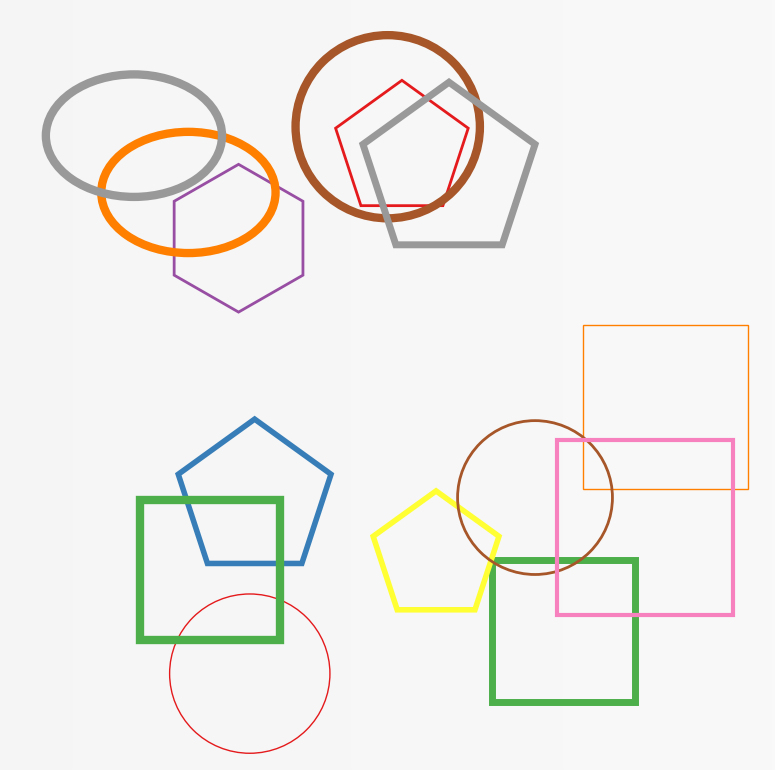[{"shape": "pentagon", "thickness": 1, "radius": 0.45, "center": [0.519, 0.806]}, {"shape": "circle", "thickness": 0.5, "radius": 0.52, "center": [0.322, 0.125]}, {"shape": "pentagon", "thickness": 2, "radius": 0.52, "center": [0.329, 0.352]}, {"shape": "square", "thickness": 2.5, "radius": 0.46, "center": [0.727, 0.181]}, {"shape": "square", "thickness": 3, "radius": 0.45, "center": [0.271, 0.26]}, {"shape": "hexagon", "thickness": 1, "radius": 0.48, "center": [0.308, 0.691]}, {"shape": "oval", "thickness": 3, "radius": 0.56, "center": [0.243, 0.75]}, {"shape": "square", "thickness": 0.5, "radius": 0.53, "center": [0.859, 0.472]}, {"shape": "pentagon", "thickness": 2, "radius": 0.43, "center": [0.563, 0.277]}, {"shape": "circle", "thickness": 3, "radius": 0.59, "center": [0.5, 0.835]}, {"shape": "circle", "thickness": 1, "radius": 0.5, "center": [0.69, 0.354]}, {"shape": "square", "thickness": 1.5, "radius": 0.57, "center": [0.832, 0.315]}, {"shape": "pentagon", "thickness": 2.5, "radius": 0.58, "center": [0.579, 0.777]}, {"shape": "oval", "thickness": 3, "radius": 0.57, "center": [0.173, 0.824]}]